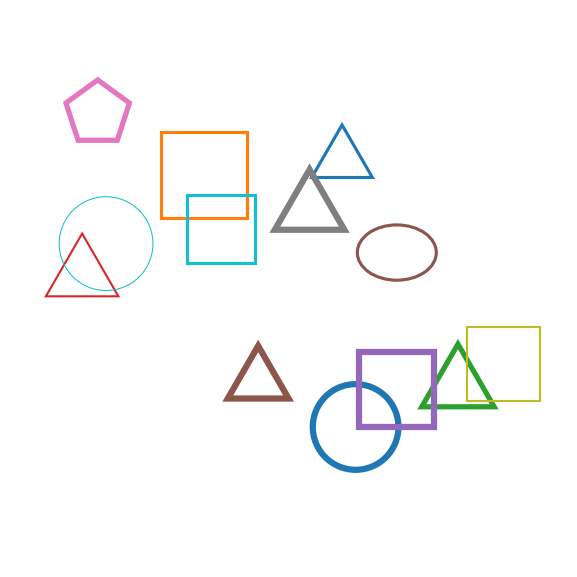[{"shape": "triangle", "thickness": 1.5, "radius": 0.3, "center": [0.592, 0.722]}, {"shape": "circle", "thickness": 3, "radius": 0.37, "center": [0.616, 0.26]}, {"shape": "square", "thickness": 1.5, "radius": 0.37, "center": [0.353, 0.696]}, {"shape": "triangle", "thickness": 2.5, "radius": 0.36, "center": [0.793, 0.331]}, {"shape": "triangle", "thickness": 1, "radius": 0.36, "center": [0.142, 0.522]}, {"shape": "square", "thickness": 3, "radius": 0.32, "center": [0.686, 0.325]}, {"shape": "oval", "thickness": 1.5, "radius": 0.34, "center": [0.687, 0.562]}, {"shape": "triangle", "thickness": 3, "radius": 0.3, "center": [0.447, 0.339]}, {"shape": "pentagon", "thickness": 2.5, "radius": 0.29, "center": [0.169, 0.803]}, {"shape": "triangle", "thickness": 3, "radius": 0.35, "center": [0.536, 0.636]}, {"shape": "square", "thickness": 1, "radius": 0.32, "center": [0.872, 0.369]}, {"shape": "square", "thickness": 1.5, "radius": 0.3, "center": [0.383, 0.603]}, {"shape": "circle", "thickness": 0.5, "radius": 0.41, "center": [0.184, 0.577]}]